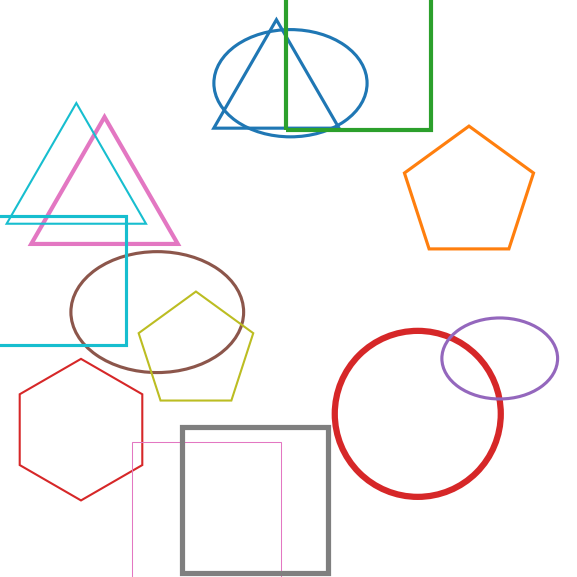[{"shape": "oval", "thickness": 1.5, "radius": 0.66, "center": [0.503, 0.855]}, {"shape": "triangle", "thickness": 1.5, "radius": 0.63, "center": [0.479, 0.84]}, {"shape": "pentagon", "thickness": 1.5, "radius": 0.59, "center": [0.812, 0.663]}, {"shape": "square", "thickness": 2, "radius": 0.62, "center": [0.621, 0.898]}, {"shape": "hexagon", "thickness": 1, "radius": 0.61, "center": [0.14, 0.255]}, {"shape": "circle", "thickness": 3, "radius": 0.72, "center": [0.723, 0.282]}, {"shape": "oval", "thickness": 1.5, "radius": 0.5, "center": [0.865, 0.378]}, {"shape": "oval", "thickness": 1.5, "radius": 0.75, "center": [0.272, 0.459]}, {"shape": "square", "thickness": 0.5, "radius": 0.65, "center": [0.357, 0.103]}, {"shape": "triangle", "thickness": 2, "radius": 0.73, "center": [0.181, 0.65]}, {"shape": "square", "thickness": 2.5, "radius": 0.63, "center": [0.441, 0.133]}, {"shape": "pentagon", "thickness": 1, "radius": 0.52, "center": [0.339, 0.39]}, {"shape": "square", "thickness": 1.5, "radius": 0.56, "center": [0.106, 0.513]}, {"shape": "triangle", "thickness": 1, "radius": 0.7, "center": [0.132, 0.681]}]